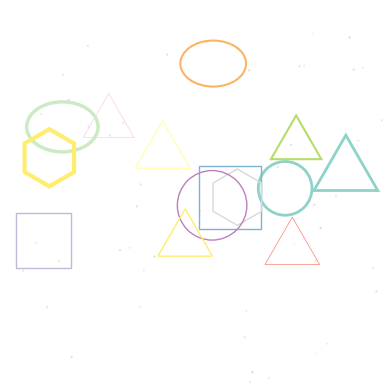[{"shape": "triangle", "thickness": 2, "radius": 0.48, "center": [0.898, 0.553]}, {"shape": "circle", "thickness": 2, "radius": 0.35, "center": [0.741, 0.511]}, {"shape": "triangle", "thickness": 1, "radius": 0.41, "center": [0.422, 0.604]}, {"shape": "square", "thickness": 1, "radius": 0.36, "center": [0.114, 0.376]}, {"shape": "triangle", "thickness": 0.5, "radius": 0.41, "center": [0.759, 0.354]}, {"shape": "square", "thickness": 1, "radius": 0.4, "center": [0.597, 0.487]}, {"shape": "oval", "thickness": 1.5, "radius": 0.43, "center": [0.554, 0.835]}, {"shape": "triangle", "thickness": 1.5, "radius": 0.38, "center": [0.769, 0.624]}, {"shape": "triangle", "thickness": 0.5, "radius": 0.38, "center": [0.282, 0.681]}, {"shape": "hexagon", "thickness": 1, "radius": 0.37, "center": [0.617, 0.488]}, {"shape": "circle", "thickness": 1, "radius": 0.45, "center": [0.551, 0.467]}, {"shape": "oval", "thickness": 2.5, "radius": 0.46, "center": [0.162, 0.67]}, {"shape": "hexagon", "thickness": 3, "radius": 0.37, "center": [0.128, 0.59]}, {"shape": "triangle", "thickness": 1, "radius": 0.41, "center": [0.481, 0.376]}]